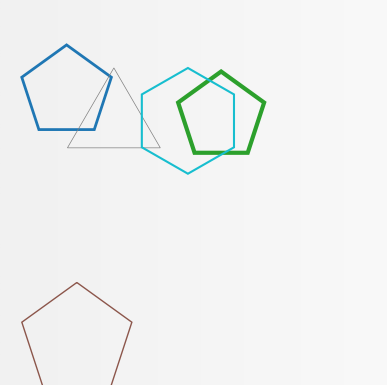[{"shape": "pentagon", "thickness": 2, "radius": 0.61, "center": [0.172, 0.762]}, {"shape": "pentagon", "thickness": 3, "radius": 0.58, "center": [0.571, 0.698]}, {"shape": "pentagon", "thickness": 1, "radius": 0.75, "center": [0.198, 0.117]}, {"shape": "triangle", "thickness": 0.5, "radius": 0.69, "center": [0.294, 0.685]}, {"shape": "hexagon", "thickness": 1.5, "radius": 0.69, "center": [0.485, 0.686]}]